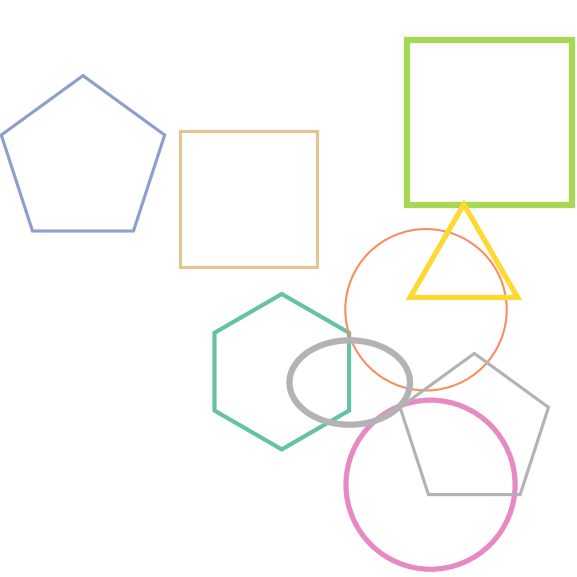[{"shape": "hexagon", "thickness": 2, "radius": 0.67, "center": [0.488, 0.356]}, {"shape": "circle", "thickness": 1, "radius": 0.7, "center": [0.738, 0.463]}, {"shape": "pentagon", "thickness": 1.5, "radius": 0.74, "center": [0.144, 0.719]}, {"shape": "circle", "thickness": 2.5, "radius": 0.73, "center": [0.746, 0.16]}, {"shape": "square", "thickness": 3, "radius": 0.72, "center": [0.847, 0.787]}, {"shape": "triangle", "thickness": 2.5, "radius": 0.54, "center": [0.803, 0.538]}, {"shape": "square", "thickness": 1.5, "radius": 0.59, "center": [0.431, 0.654]}, {"shape": "oval", "thickness": 3, "radius": 0.52, "center": [0.606, 0.337]}, {"shape": "pentagon", "thickness": 1.5, "radius": 0.68, "center": [0.821, 0.252]}]